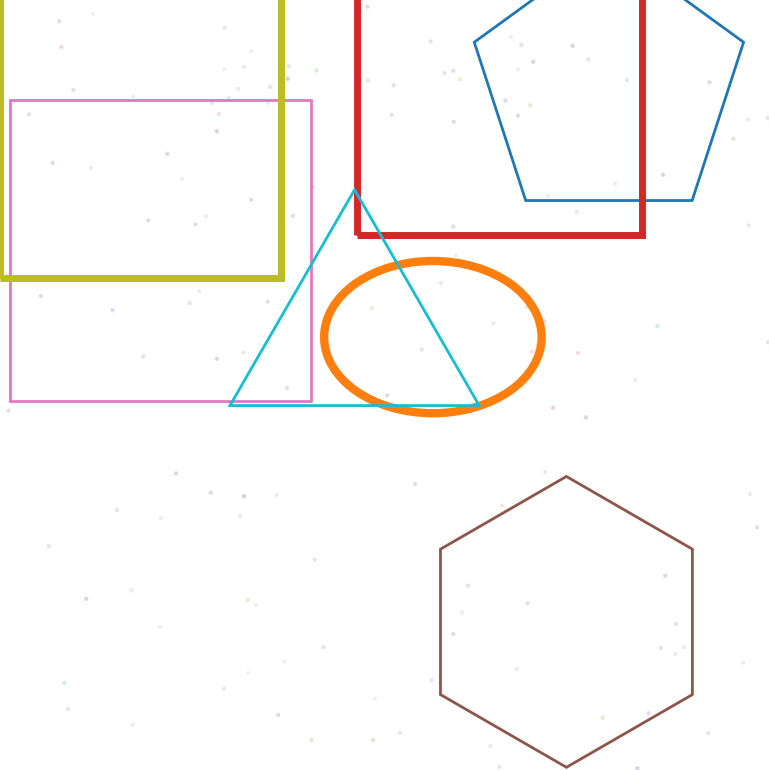[{"shape": "pentagon", "thickness": 1, "radius": 0.92, "center": [0.791, 0.888]}, {"shape": "oval", "thickness": 3, "radius": 0.71, "center": [0.562, 0.562]}, {"shape": "square", "thickness": 2.5, "radius": 0.92, "center": [0.649, 0.88]}, {"shape": "hexagon", "thickness": 1, "radius": 0.94, "center": [0.736, 0.192]}, {"shape": "square", "thickness": 1, "radius": 0.98, "center": [0.208, 0.675]}, {"shape": "square", "thickness": 2.5, "radius": 0.91, "center": [0.183, 0.822]}, {"shape": "triangle", "thickness": 1, "radius": 0.93, "center": [0.46, 0.567]}]